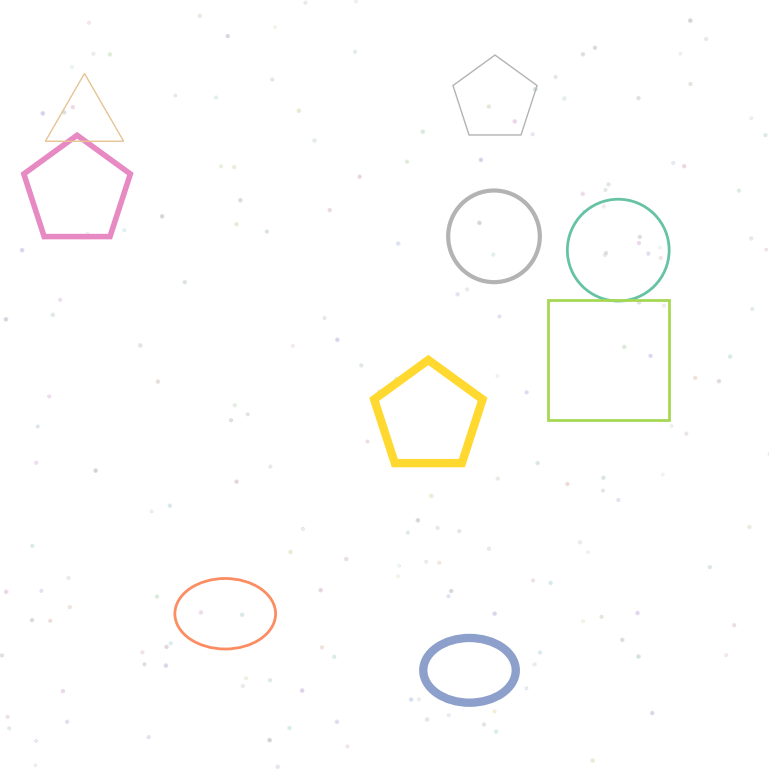[{"shape": "circle", "thickness": 1, "radius": 0.33, "center": [0.803, 0.675]}, {"shape": "oval", "thickness": 1, "radius": 0.33, "center": [0.293, 0.203]}, {"shape": "oval", "thickness": 3, "radius": 0.3, "center": [0.61, 0.129]}, {"shape": "pentagon", "thickness": 2, "radius": 0.36, "center": [0.1, 0.752]}, {"shape": "square", "thickness": 1, "radius": 0.39, "center": [0.79, 0.533]}, {"shape": "pentagon", "thickness": 3, "radius": 0.37, "center": [0.556, 0.458]}, {"shape": "triangle", "thickness": 0.5, "radius": 0.29, "center": [0.11, 0.846]}, {"shape": "circle", "thickness": 1.5, "radius": 0.3, "center": [0.642, 0.693]}, {"shape": "pentagon", "thickness": 0.5, "radius": 0.29, "center": [0.643, 0.871]}]